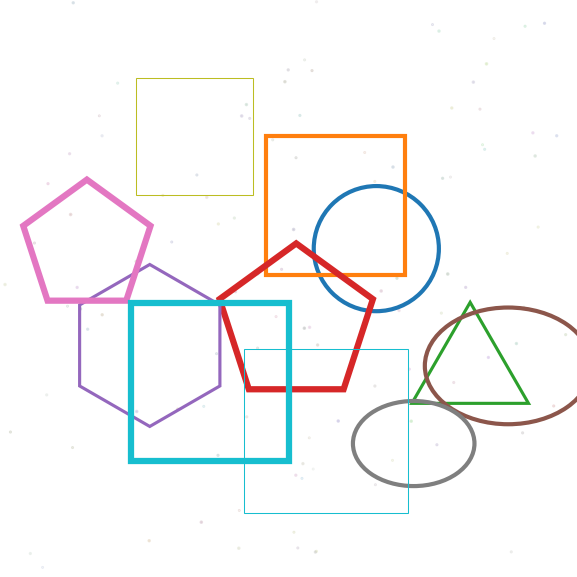[{"shape": "circle", "thickness": 2, "radius": 0.54, "center": [0.652, 0.569]}, {"shape": "square", "thickness": 2, "radius": 0.6, "center": [0.581, 0.644]}, {"shape": "triangle", "thickness": 1.5, "radius": 0.58, "center": [0.814, 0.359]}, {"shape": "pentagon", "thickness": 3, "radius": 0.7, "center": [0.513, 0.438]}, {"shape": "hexagon", "thickness": 1.5, "radius": 0.7, "center": [0.259, 0.401]}, {"shape": "oval", "thickness": 2, "radius": 0.72, "center": [0.88, 0.366]}, {"shape": "pentagon", "thickness": 3, "radius": 0.58, "center": [0.15, 0.572]}, {"shape": "oval", "thickness": 2, "radius": 0.53, "center": [0.716, 0.231]}, {"shape": "square", "thickness": 0.5, "radius": 0.51, "center": [0.337, 0.763]}, {"shape": "square", "thickness": 3, "radius": 0.68, "center": [0.363, 0.338]}, {"shape": "square", "thickness": 0.5, "radius": 0.71, "center": [0.565, 0.252]}]